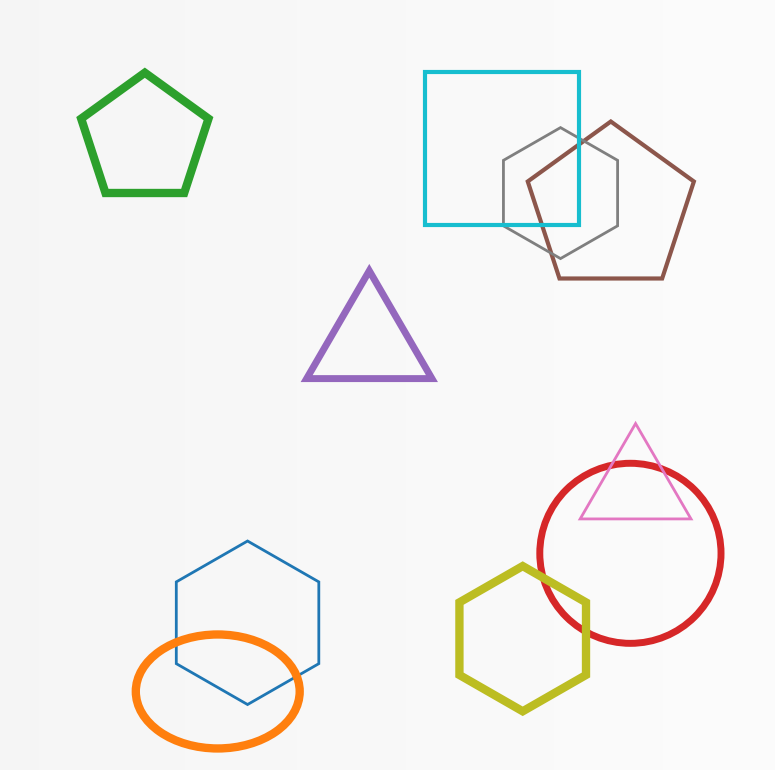[{"shape": "hexagon", "thickness": 1, "radius": 0.53, "center": [0.319, 0.191]}, {"shape": "oval", "thickness": 3, "radius": 0.53, "center": [0.281, 0.102]}, {"shape": "pentagon", "thickness": 3, "radius": 0.43, "center": [0.187, 0.819]}, {"shape": "circle", "thickness": 2.5, "radius": 0.58, "center": [0.813, 0.281]}, {"shape": "triangle", "thickness": 2.5, "radius": 0.47, "center": [0.477, 0.555]}, {"shape": "pentagon", "thickness": 1.5, "radius": 0.56, "center": [0.788, 0.729]}, {"shape": "triangle", "thickness": 1, "radius": 0.41, "center": [0.82, 0.367]}, {"shape": "hexagon", "thickness": 1, "radius": 0.43, "center": [0.723, 0.749]}, {"shape": "hexagon", "thickness": 3, "radius": 0.47, "center": [0.674, 0.171]}, {"shape": "square", "thickness": 1.5, "radius": 0.5, "center": [0.647, 0.807]}]